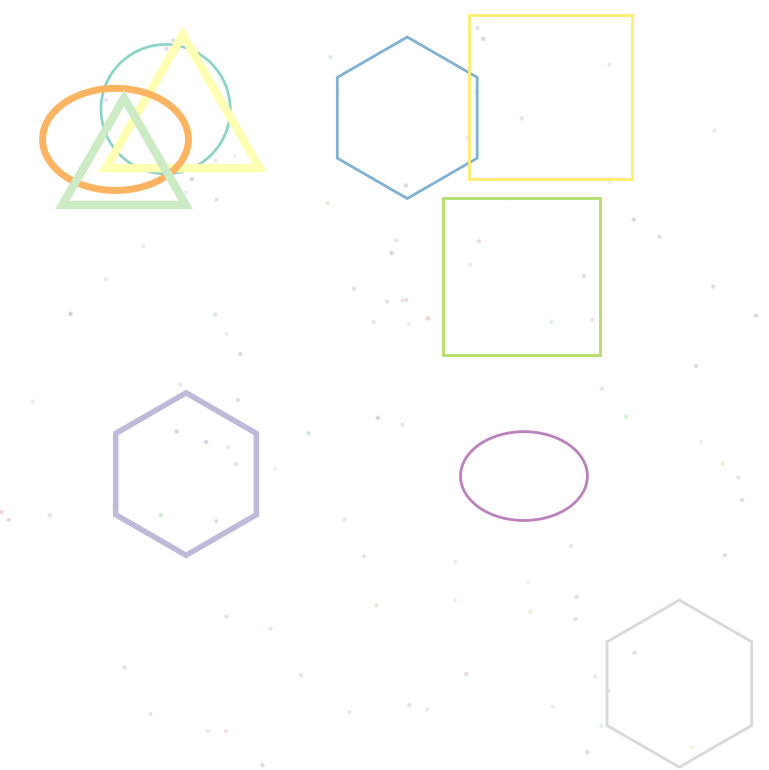[{"shape": "circle", "thickness": 1, "radius": 0.42, "center": [0.215, 0.858]}, {"shape": "triangle", "thickness": 3, "radius": 0.58, "center": [0.237, 0.839]}, {"shape": "hexagon", "thickness": 2, "radius": 0.53, "center": [0.242, 0.384]}, {"shape": "hexagon", "thickness": 1, "radius": 0.52, "center": [0.529, 0.847]}, {"shape": "oval", "thickness": 2.5, "radius": 0.47, "center": [0.15, 0.819]}, {"shape": "square", "thickness": 1, "radius": 0.51, "center": [0.677, 0.641]}, {"shape": "hexagon", "thickness": 1, "radius": 0.54, "center": [0.882, 0.112]}, {"shape": "oval", "thickness": 1, "radius": 0.41, "center": [0.68, 0.382]}, {"shape": "triangle", "thickness": 3, "radius": 0.46, "center": [0.161, 0.78]}, {"shape": "square", "thickness": 1, "radius": 0.53, "center": [0.715, 0.874]}]